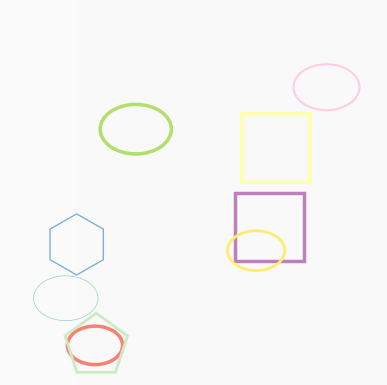[{"shape": "oval", "thickness": 0.5, "radius": 0.42, "center": [0.17, 0.225]}, {"shape": "square", "thickness": 3, "radius": 0.44, "center": [0.712, 0.616]}, {"shape": "oval", "thickness": 2.5, "radius": 0.36, "center": [0.245, 0.103]}, {"shape": "hexagon", "thickness": 1, "radius": 0.4, "center": [0.198, 0.365]}, {"shape": "oval", "thickness": 2.5, "radius": 0.46, "center": [0.35, 0.664]}, {"shape": "oval", "thickness": 1.5, "radius": 0.43, "center": [0.843, 0.774]}, {"shape": "square", "thickness": 2.5, "radius": 0.44, "center": [0.695, 0.411]}, {"shape": "pentagon", "thickness": 2, "radius": 0.42, "center": [0.248, 0.102]}, {"shape": "oval", "thickness": 2, "radius": 0.37, "center": [0.661, 0.349]}]